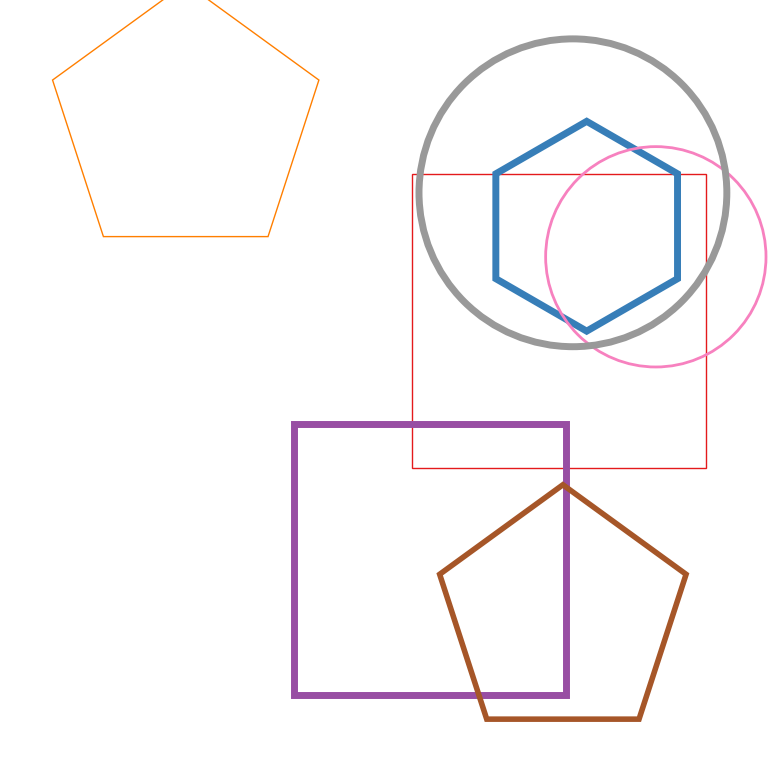[{"shape": "square", "thickness": 0.5, "radius": 0.95, "center": [0.727, 0.583]}, {"shape": "hexagon", "thickness": 2.5, "radius": 0.68, "center": [0.762, 0.706]}, {"shape": "square", "thickness": 2.5, "radius": 0.88, "center": [0.558, 0.273]}, {"shape": "pentagon", "thickness": 0.5, "radius": 0.91, "center": [0.241, 0.84]}, {"shape": "pentagon", "thickness": 2, "radius": 0.84, "center": [0.731, 0.202]}, {"shape": "circle", "thickness": 1, "radius": 0.72, "center": [0.852, 0.666]}, {"shape": "circle", "thickness": 2.5, "radius": 1.0, "center": [0.744, 0.75]}]